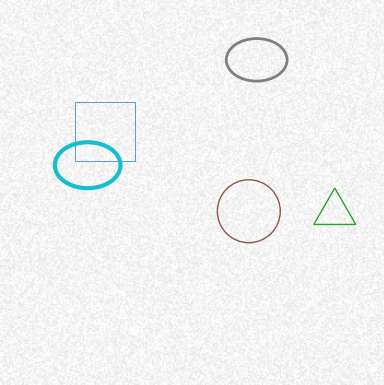[{"shape": "square", "thickness": 0.5, "radius": 0.38, "center": [0.273, 0.659]}, {"shape": "triangle", "thickness": 1, "radius": 0.32, "center": [0.87, 0.449]}, {"shape": "circle", "thickness": 1, "radius": 0.41, "center": [0.646, 0.451]}, {"shape": "oval", "thickness": 2, "radius": 0.4, "center": [0.667, 0.845]}, {"shape": "oval", "thickness": 3, "radius": 0.43, "center": [0.228, 0.571]}]